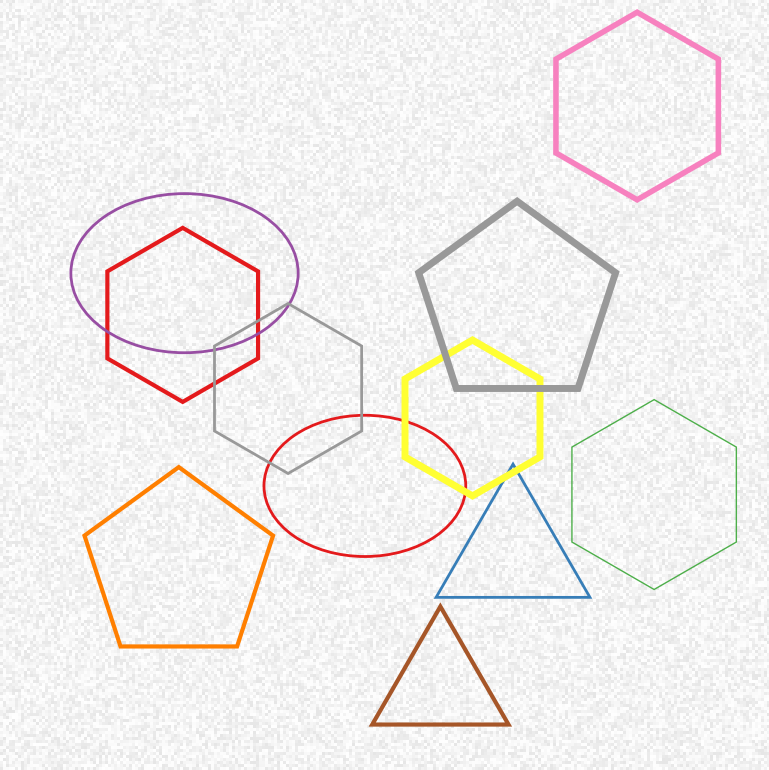[{"shape": "hexagon", "thickness": 1.5, "radius": 0.56, "center": [0.237, 0.591]}, {"shape": "oval", "thickness": 1, "radius": 0.66, "center": [0.474, 0.369]}, {"shape": "triangle", "thickness": 1, "radius": 0.58, "center": [0.666, 0.282]}, {"shape": "hexagon", "thickness": 0.5, "radius": 0.62, "center": [0.85, 0.358]}, {"shape": "oval", "thickness": 1, "radius": 0.74, "center": [0.24, 0.645]}, {"shape": "pentagon", "thickness": 1.5, "radius": 0.64, "center": [0.232, 0.265]}, {"shape": "hexagon", "thickness": 2.5, "radius": 0.51, "center": [0.614, 0.457]}, {"shape": "triangle", "thickness": 1.5, "radius": 0.51, "center": [0.572, 0.11]}, {"shape": "hexagon", "thickness": 2, "radius": 0.61, "center": [0.827, 0.862]}, {"shape": "hexagon", "thickness": 1, "radius": 0.55, "center": [0.374, 0.495]}, {"shape": "pentagon", "thickness": 2.5, "radius": 0.67, "center": [0.672, 0.604]}]